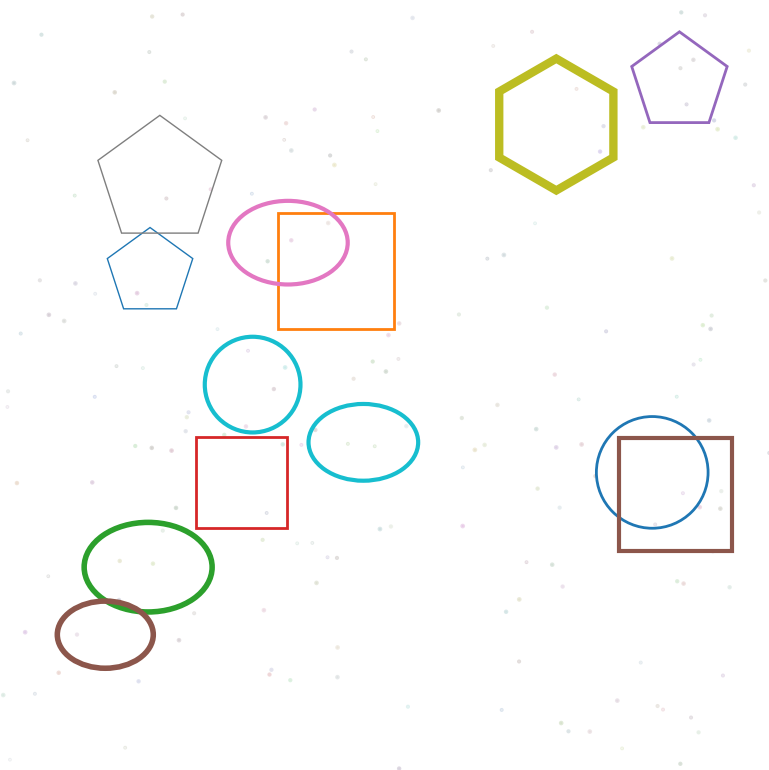[{"shape": "circle", "thickness": 1, "radius": 0.36, "center": [0.847, 0.386]}, {"shape": "pentagon", "thickness": 0.5, "radius": 0.29, "center": [0.195, 0.646]}, {"shape": "square", "thickness": 1, "radius": 0.38, "center": [0.436, 0.648]}, {"shape": "oval", "thickness": 2, "radius": 0.42, "center": [0.192, 0.263]}, {"shape": "square", "thickness": 1, "radius": 0.3, "center": [0.314, 0.373]}, {"shape": "pentagon", "thickness": 1, "radius": 0.33, "center": [0.882, 0.894]}, {"shape": "square", "thickness": 1.5, "radius": 0.37, "center": [0.877, 0.357]}, {"shape": "oval", "thickness": 2, "radius": 0.31, "center": [0.137, 0.176]}, {"shape": "oval", "thickness": 1.5, "radius": 0.39, "center": [0.374, 0.685]}, {"shape": "pentagon", "thickness": 0.5, "radius": 0.42, "center": [0.208, 0.766]}, {"shape": "hexagon", "thickness": 3, "radius": 0.43, "center": [0.722, 0.838]}, {"shape": "oval", "thickness": 1.5, "radius": 0.36, "center": [0.472, 0.426]}, {"shape": "circle", "thickness": 1.5, "radius": 0.31, "center": [0.328, 0.501]}]